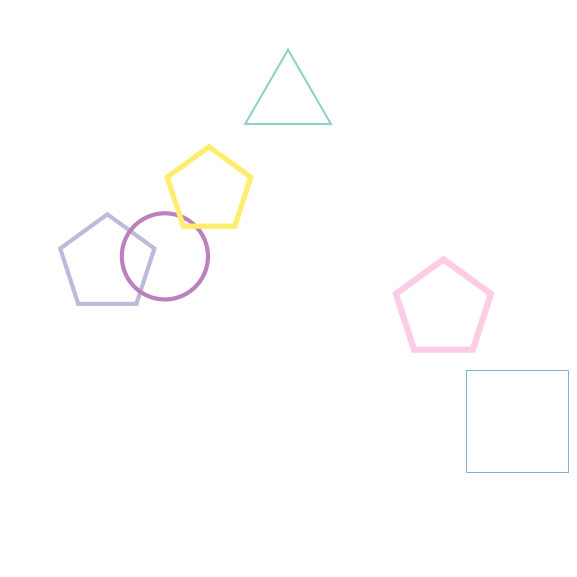[{"shape": "triangle", "thickness": 1, "radius": 0.43, "center": [0.499, 0.827]}, {"shape": "pentagon", "thickness": 2, "radius": 0.43, "center": [0.186, 0.542]}, {"shape": "square", "thickness": 0.5, "radius": 0.44, "center": [0.895, 0.271]}, {"shape": "pentagon", "thickness": 3, "radius": 0.43, "center": [0.768, 0.464]}, {"shape": "circle", "thickness": 2, "radius": 0.37, "center": [0.286, 0.555]}, {"shape": "pentagon", "thickness": 2.5, "radius": 0.38, "center": [0.362, 0.669]}]